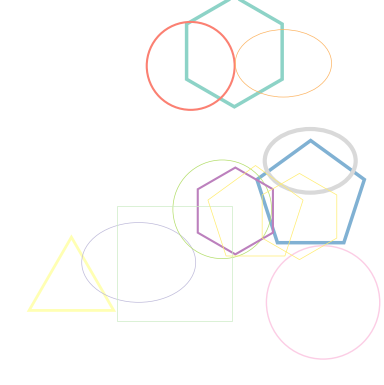[{"shape": "hexagon", "thickness": 2.5, "radius": 0.72, "center": [0.609, 0.866]}, {"shape": "triangle", "thickness": 2, "radius": 0.63, "center": [0.185, 0.257]}, {"shape": "oval", "thickness": 0.5, "radius": 0.74, "center": [0.36, 0.318]}, {"shape": "circle", "thickness": 1.5, "radius": 0.57, "center": [0.495, 0.829]}, {"shape": "pentagon", "thickness": 2.5, "radius": 0.73, "center": [0.807, 0.488]}, {"shape": "oval", "thickness": 0.5, "radius": 0.63, "center": [0.736, 0.835]}, {"shape": "circle", "thickness": 0.5, "radius": 0.64, "center": [0.577, 0.456]}, {"shape": "circle", "thickness": 1, "radius": 0.74, "center": [0.839, 0.215]}, {"shape": "oval", "thickness": 3, "radius": 0.59, "center": [0.806, 0.582]}, {"shape": "hexagon", "thickness": 1.5, "radius": 0.56, "center": [0.611, 0.452]}, {"shape": "square", "thickness": 0.5, "radius": 0.75, "center": [0.453, 0.315]}, {"shape": "pentagon", "thickness": 0.5, "radius": 0.65, "center": [0.664, 0.44]}, {"shape": "hexagon", "thickness": 0.5, "radius": 0.56, "center": [0.778, 0.438]}]